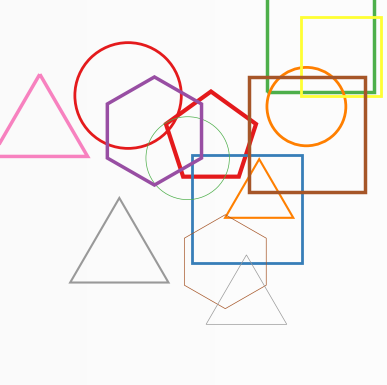[{"shape": "circle", "thickness": 2, "radius": 0.69, "center": [0.331, 0.752]}, {"shape": "pentagon", "thickness": 3, "radius": 0.61, "center": [0.544, 0.64]}, {"shape": "square", "thickness": 2, "radius": 0.7, "center": [0.637, 0.457]}, {"shape": "circle", "thickness": 0.5, "radius": 0.54, "center": [0.484, 0.589]}, {"shape": "square", "thickness": 2.5, "radius": 0.69, "center": [0.827, 0.899]}, {"shape": "hexagon", "thickness": 2.5, "radius": 0.7, "center": [0.399, 0.66]}, {"shape": "circle", "thickness": 2, "radius": 0.51, "center": [0.791, 0.723]}, {"shape": "triangle", "thickness": 1.5, "radius": 0.51, "center": [0.669, 0.485]}, {"shape": "square", "thickness": 2, "radius": 0.51, "center": [0.88, 0.853]}, {"shape": "hexagon", "thickness": 0.5, "radius": 0.61, "center": [0.581, 0.32]}, {"shape": "square", "thickness": 2.5, "radius": 0.75, "center": [0.793, 0.65]}, {"shape": "triangle", "thickness": 2.5, "radius": 0.71, "center": [0.103, 0.665]}, {"shape": "triangle", "thickness": 1.5, "radius": 0.73, "center": [0.308, 0.339]}, {"shape": "triangle", "thickness": 0.5, "radius": 0.6, "center": [0.636, 0.218]}]